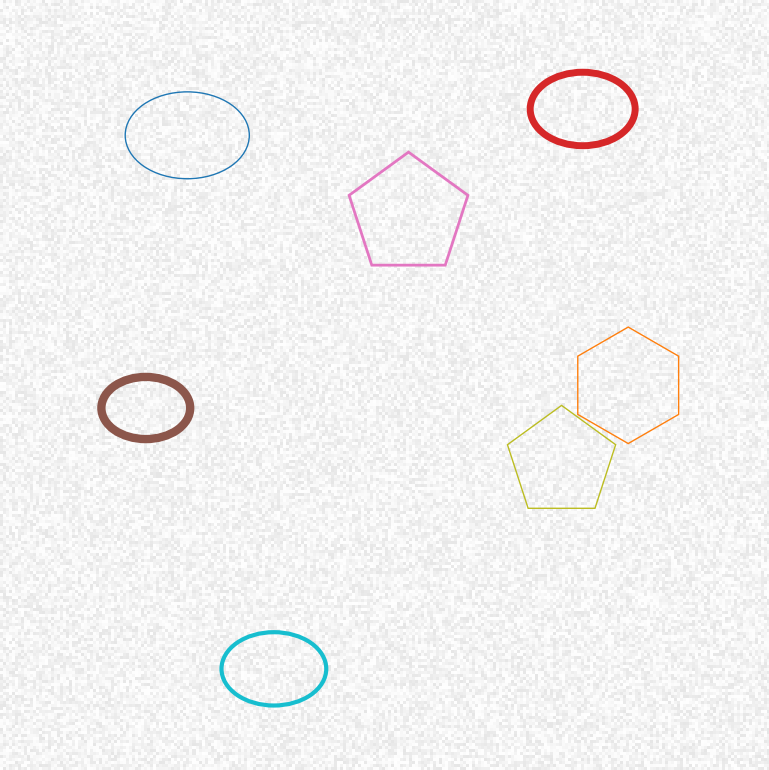[{"shape": "oval", "thickness": 0.5, "radius": 0.4, "center": [0.243, 0.824]}, {"shape": "hexagon", "thickness": 0.5, "radius": 0.38, "center": [0.816, 0.5]}, {"shape": "oval", "thickness": 2.5, "radius": 0.34, "center": [0.757, 0.858]}, {"shape": "oval", "thickness": 3, "radius": 0.29, "center": [0.189, 0.47]}, {"shape": "pentagon", "thickness": 1, "radius": 0.41, "center": [0.531, 0.721]}, {"shape": "pentagon", "thickness": 0.5, "radius": 0.37, "center": [0.729, 0.4]}, {"shape": "oval", "thickness": 1.5, "radius": 0.34, "center": [0.356, 0.131]}]